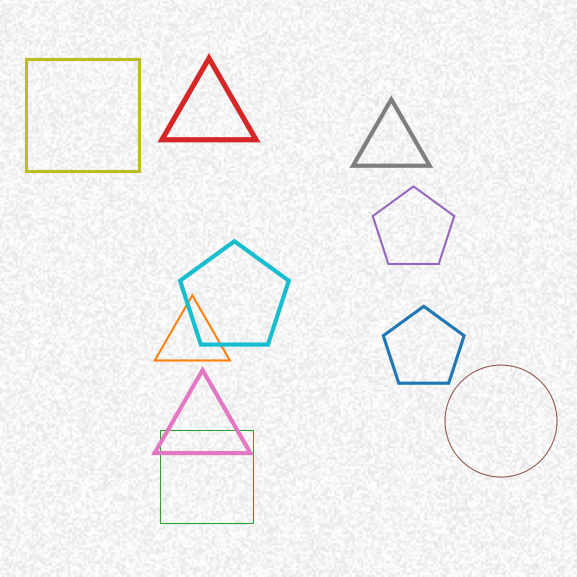[{"shape": "pentagon", "thickness": 1.5, "radius": 0.37, "center": [0.734, 0.395]}, {"shape": "triangle", "thickness": 1, "radius": 0.38, "center": [0.333, 0.413]}, {"shape": "square", "thickness": 0.5, "radius": 0.4, "center": [0.358, 0.174]}, {"shape": "triangle", "thickness": 2.5, "radius": 0.47, "center": [0.362, 0.804]}, {"shape": "pentagon", "thickness": 1, "radius": 0.37, "center": [0.716, 0.602]}, {"shape": "circle", "thickness": 0.5, "radius": 0.48, "center": [0.868, 0.27]}, {"shape": "triangle", "thickness": 2, "radius": 0.48, "center": [0.351, 0.262]}, {"shape": "triangle", "thickness": 2, "radius": 0.38, "center": [0.678, 0.75]}, {"shape": "square", "thickness": 1.5, "radius": 0.49, "center": [0.143, 0.8]}, {"shape": "pentagon", "thickness": 2, "radius": 0.49, "center": [0.406, 0.483]}]